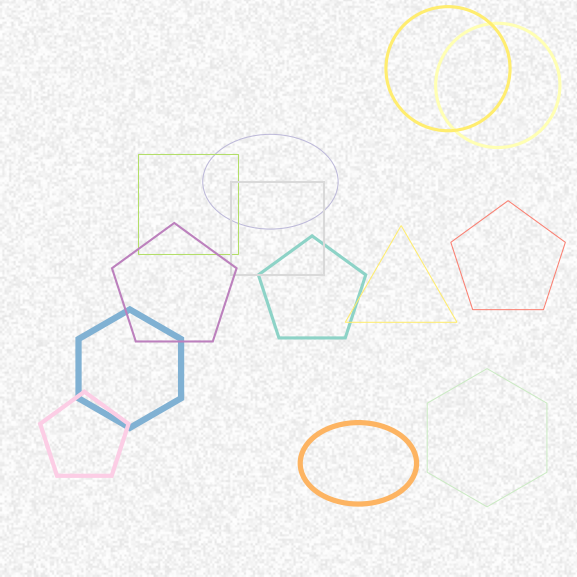[{"shape": "pentagon", "thickness": 1.5, "radius": 0.49, "center": [0.54, 0.493]}, {"shape": "circle", "thickness": 1.5, "radius": 0.54, "center": [0.862, 0.851]}, {"shape": "oval", "thickness": 0.5, "radius": 0.59, "center": [0.468, 0.684]}, {"shape": "pentagon", "thickness": 0.5, "radius": 0.52, "center": [0.88, 0.547]}, {"shape": "hexagon", "thickness": 3, "radius": 0.51, "center": [0.225, 0.361]}, {"shape": "oval", "thickness": 2.5, "radius": 0.5, "center": [0.621, 0.197]}, {"shape": "square", "thickness": 0.5, "radius": 0.43, "center": [0.325, 0.645]}, {"shape": "pentagon", "thickness": 2, "radius": 0.4, "center": [0.146, 0.24]}, {"shape": "square", "thickness": 1, "radius": 0.4, "center": [0.481, 0.603]}, {"shape": "pentagon", "thickness": 1, "radius": 0.57, "center": [0.302, 0.5]}, {"shape": "hexagon", "thickness": 0.5, "radius": 0.6, "center": [0.843, 0.241]}, {"shape": "triangle", "thickness": 0.5, "radius": 0.56, "center": [0.695, 0.497]}, {"shape": "circle", "thickness": 1.5, "radius": 0.54, "center": [0.776, 0.88]}]